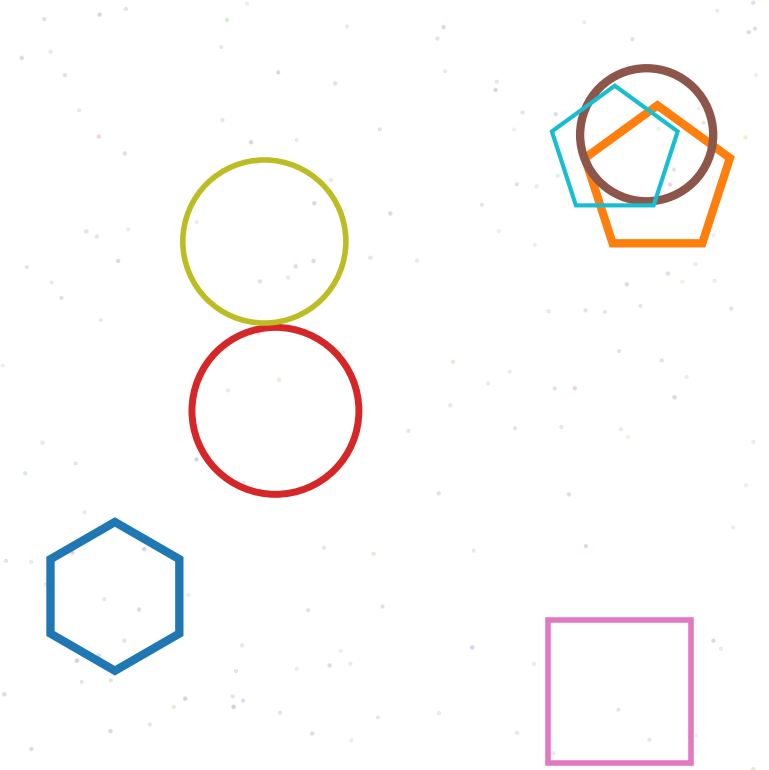[{"shape": "hexagon", "thickness": 3, "radius": 0.48, "center": [0.149, 0.225]}, {"shape": "pentagon", "thickness": 3, "radius": 0.5, "center": [0.854, 0.764]}, {"shape": "circle", "thickness": 2.5, "radius": 0.54, "center": [0.358, 0.466]}, {"shape": "circle", "thickness": 3, "radius": 0.43, "center": [0.84, 0.825]}, {"shape": "square", "thickness": 2, "radius": 0.47, "center": [0.804, 0.102]}, {"shape": "circle", "thickness": 2, "radius": 0.53, "center": [0.343, 0.686]}, {"shape": "pentagon", "thickness": 1.5, "radius": 0.43, "center": [0.798, 0.803]}]